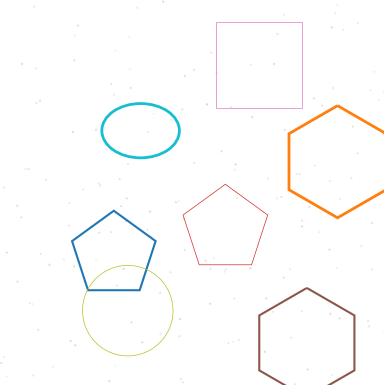[{"shape": "pentagon", "thickness": 1.5, "radius": 0.57, "center": [0.296, 0.338]}, {"shape": "hexagon", "thickness": 2, "radius": 0.73, "center": [0.877, 0.58]}, {"shape": "pentagon", "thickness": 0.5, "radius": 0.58, "center": [0.585, 0.406]}, {"shape": "hexagon", "thickness": 1.5, "radius": 0.71, "center": [0.797, 0.109]}, {"shape": "square", "thickness": 0.5, "radius": 0.56, "center": [0.673, 0.83]}, {"shape": "circle", "thickness": 0.5, "radius": 0.59, "center": [0.332, 0.193]}, {"shape": "oval", "thickness": 2, "radius": 0.5, "center": [0.365, 0.661]}]